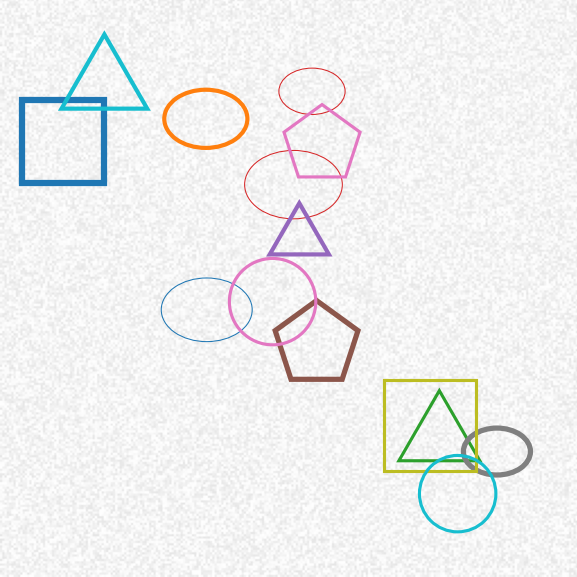[{"shape": "square", "thickness": 3, "radius": 0.36, "center": [0.109, 0.754]}, {"shape": "oval", "thickness": 0.5, "radius": 0.39, "center": [0.358, 0.463]}, {"shape": "oval", "thickness": 2, "radius": 0.36, "center": [0.356, 0.793]}, {"shape": "triangle", "thickness": 1.5, "radius": 0.4, "center": [0.761, 0.242]}, {"shape": "oval", "thickness": 0.5, "radius": 0.29, "center": [0.54, 0.841]}, {"shape": "oval", "thickness": 0.5, "radius": 0.42, "center": [0.508, 0.679]}, {"shape": "triangle", "thickness": 2, "radius": 0.3, "center": [0.518, 0.588]}, {"shape": "pentagon", "thickness": 2.5, "radius": 0.38, "center": [0.548, 0.403]}, {"shape": "pentagon", "thickness": 1.5, "radius": 0.35, "center": [0.558, 0.749]}, {"shape": "circle", "thickness": 1.5, "radius": 0.37, "center": [0.472, 0.477]}, {"shape": "oval", "thickness": 2.5, "radius": 0.29, "center": [0.861, 0.217]}, {"shape": "square", "thickness": 1.5, "radius": 0.4, "center": [0.745, 0.263]}, {"shape": "circle", "thickness": 1.5, "radius": 0.33, "center": [0.792, 0.144]}, {"shape": "triangle", "thickness": 2, "radius": 0.43, "center": [0.181, 0.854]}]